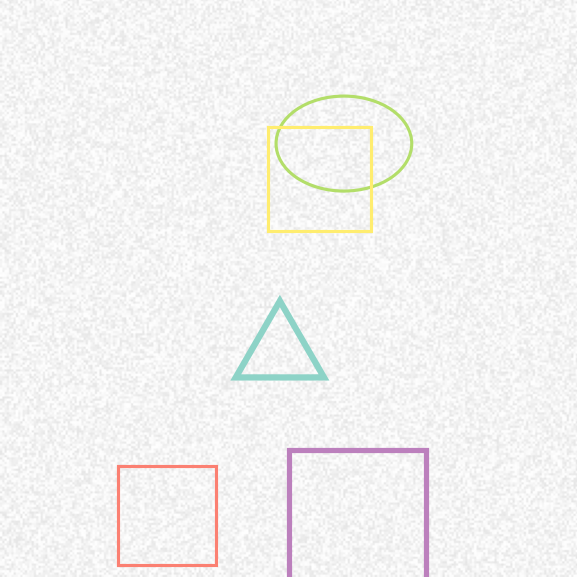[{"shape": "triangle", "thickness": 3, "radius": 0.44, "center": [0.485, 0.39]}, {"shape": "square", "thickness": 1.5, "radius": 0.43, "center": [0.289, 0.106]}, {"shape": "oval", "thickness": 1.5, "radius": 0.59, "center": [0.596, 0.751]}, {"shape": "square", "thickness": 2.5, "radius": 0.59, "center": [0.619, 0.101]}, {"shape": "square", "thickness": 1.5, "radius": 0.45, "center": [0.553, 0.689]}]